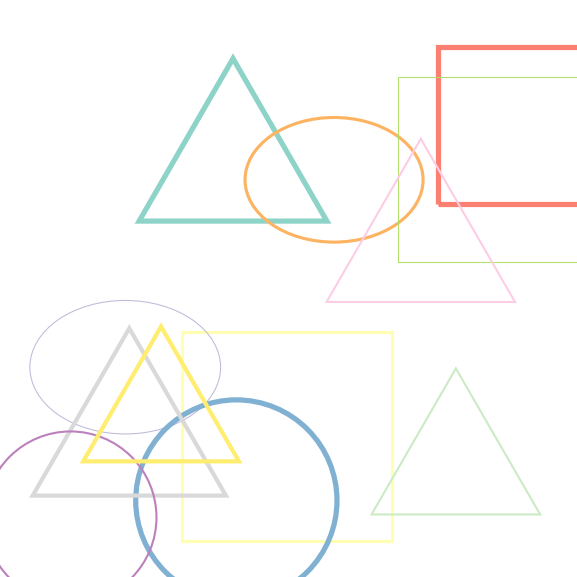[{"shape": "triangle", "thickness": 2.5, "radius": 0.94, "center": [0.403, 0.71]}, {"shape": "square", "thickness": 1.5, "radius": 0.91, "center": [0.497, 0.243]}, {"shape": "oval", "thickness": 0.5, "radius": 0.83, "center": [0.217, 0.363]}, {"shape": "square", "thickness": 2.5, "radius": 0.68, "center": [0.895, 0.782]}, {"shape": "circle", "thickness": 2.5, "radius": 0.87, "center": [0.409, 0.132]}, {"shape": "oval", "thickness": 1.5, "radius": 0.77, "center": [0.578, 0.688]}, {"shape": "square", "thickness": 0.5, "radius": 0.8, "center": [0.85, 0.706]}, {"shape": "triangle", "thickness": 1, "radius": 0.94, "center": [0.729, 0.57]}, {"shape": "triangle", "thickness": 2, "radius": 0.97, "center": [0.224, 0.238]}, {"shape": "circle", "thickness": 1, "radius": 0.74, "center": [0.122, 0.103]}, {"shape": "triangle", "thickness": 1, "radius": 0.84, "center": [0.789, 0.193]}, {"shape": "triangle", "thickness": 2, "radius": 0.78, "center": [0.279, 0.278]}]